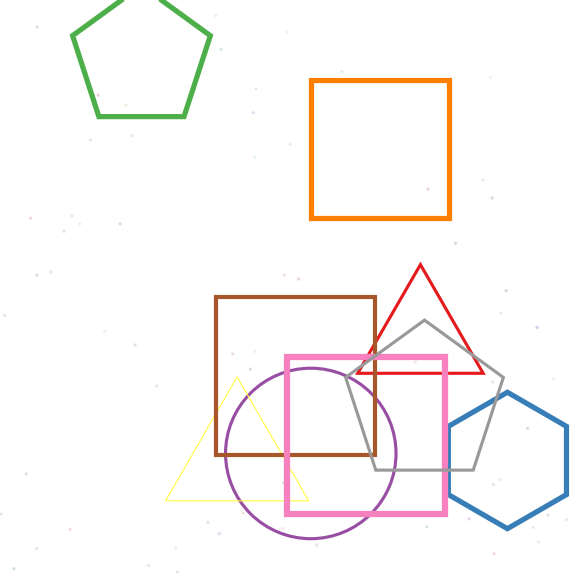[{"shape": "triangle", "thickness": 1.5, "radius": 0.63, "center": [0.728, 0.415]}, {"shape": "hexagon", "thickness": 2.5, "radius": 0.59, "center": [0.879, 0.202]}, {"shape": "pentagon", "thickness": 2.5, "radius": 0.63, "center": [0.245, 0.899]}, {"shape": "circle", "thickness": 1.5, "radius": 0.74, "center": [0.538, 0.214]}, {"shape": "square", "thickness": 2.5, "radius": 0.6, "center": [0.658, 0.741]}, {"shape": "triangle", "thickness": 0.5, "radius": 0.72, "center": [0.411, 0.203]}, {"shape": "square", "thickness": 2, "radius": 0.69, "center": [0.512, 0.348]}, {"shape": "square", "thickness": 3, "radius": 0.68, "center": [0.634, 0.246]}, {"shape": "pentagon", "thickness": 1.5, "radius": 0.72, "center": [0.735, 0.301]}]